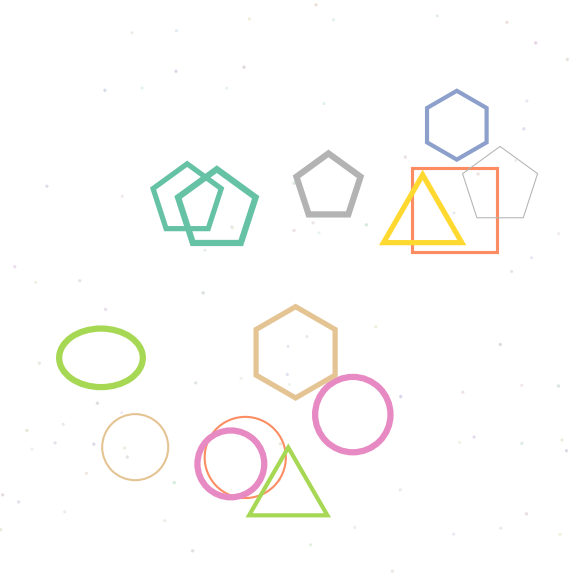[{"shape": "pentagon", "thickness": 2.5, "radius": 0.31, "center": [0.324, 0.653]}, {"shape": "pentagon", "thickness": 3, "radius": 0.35, "center": [0.375, 0.636]}, {"shape": "circle", "thickness": 1, "radius": 0.35, "center": [0.425, 0.207]}, {"shape": "square", "thickness": 1.5, "radius": 0.36, "center": [0.787, 0.636]}, {"shape": "hexagon", "thickness": 2, "radius": 0.3, "center": [0.791, 0.782]}, {"shape": "circle", "thickness": 3, "radius": 0.33, "center": [0.611, 0.281]}, {"shape": "circle", "thickness": 3, "radius": 0.29, "center": [0.4, 0.196]}, {"shape": "triangle", "thickness": 2, "radius": 0.39, "center": [0.499, 0.146]}, {"shape": "oval", "thickness": 3, "radius": 0.36, "center": [0.175, 0.38]}, {"shape": "triangle", "thickness": 2.5, "radius": 0.39, "center": [0.732, 0.618]}, {"shape": "circle", "thickness": 1, "radius": 0.29, "center": [0.234, 0.225]}, {"shape": "hexagon", "thickness": 2.5, "radius": 0.4, "center": [0.512, 0.389]}, {"shape": "pentagon", "thickness": 3, "radius": 0.29, "center": [0.569, 0.675]}, {"shape": "pentagon", "thickness": 0.5, "radius": 0.34, "center": [0.866, 0.677]}]